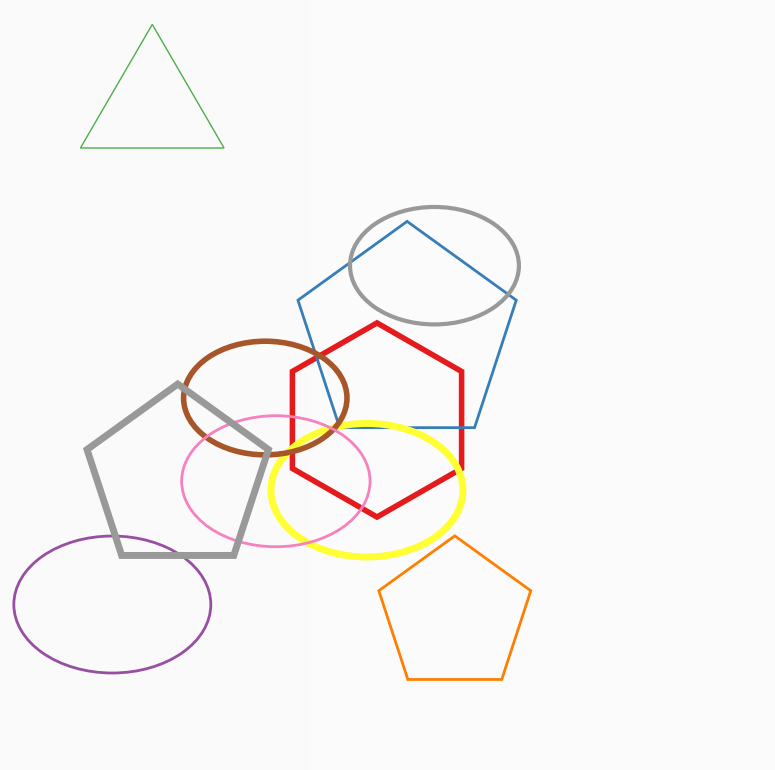[{"shape": "hexagon", "thickness": 2, "radius": 0.63, "center": [0.486, 0.455]}, {"shape": "pentagon", "thickness": 1, "radius": 0.74, "center": [0.525, 0.564]}, {"shape": "triangle", "thickness": 0.5, "radius": 0.53, "center": [0.196, 0.861]}, {"shape": "oval", "thickness": 1, "radius": 0.64, "center": [0.145, 0.215]}, {"shape": "pentagon", "thickness": 1, "radius": 0.52, "center": [0.587, 0.201]}, {"shape": "oval", "thickness": 2.5, "radius": 0.62, "center": [0.473, 0.363]}, {"shape": "oval", "thickness": 2, "radius": 0.53, "center": [0.342, 0.483]}, {"shape": "oval", "thickness": 1, "radius": 0.61, "center": [0.356, 0.375]}, {"shape": "oval", "thickness": 1.5, "radius": 0.54, "center": [0.561, 0.655]}, {"shape": "pentagon", "thickness": 2.5, "radius": 0.62, "center": [0.229, 0.378]}]